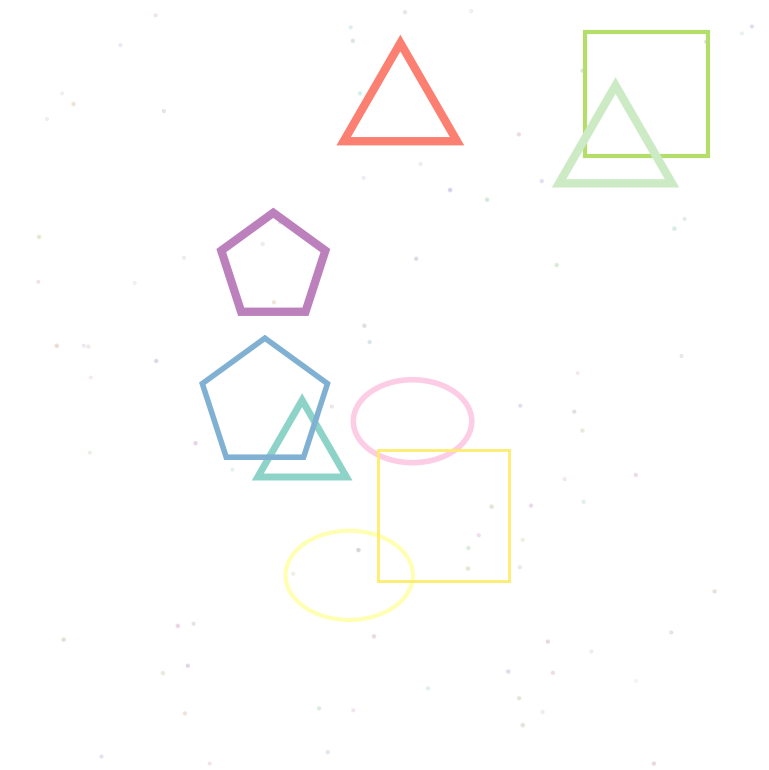[{"shape": "triangle", "thickness": 2.5, "radius": 0.33, "center": [0.392, 0.414]}, {"shape": "oval", "thickness": 1.5, "radius": 0.41, "center": [0.454, 0.253]}, {"shape": "triangle", "thickness": 3, "radius": 0.43, "center": [0.52, 0.859]}, {"shape": "pentagon", "thickness": 2, "radius": 0.43, "center": [0.344, 0.475]}, {"shape": "square", "thickness": 1.5, "radius": 0.4, "center": [0.84, 0.878]}, {"shape": "oval", "thickness": 2, "radius": 0.38, "center": [0.536, 0.453]}, {"shape": "pentagon", "thickness": 3, "radius": 0.36, "center": [0.355, 0.653]}, {"shape": "triangle", "thickness": 3, "radius": 0.42, "center": [0.799, 0.804]}, {"shape": "square", "thickness": 1, "radius": 0.42, "center": [0.576, 0.33]}]